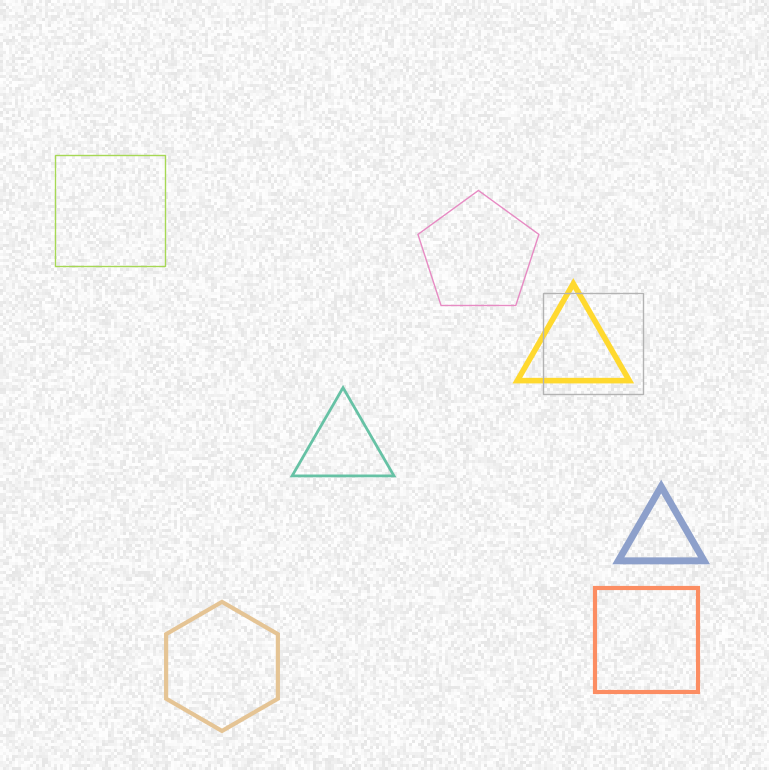[{"shape": "triangle", "thickness": 1, "radius": 0.38, "center": [0.446, 0.42]}, {"shape": "square", "thickness": 1.5, "radius": 0.34, "center": [0.839, 0.169]}, {"shape": "triangle", "thickness": 2.5, "radius": 0.32, "center": [0.859, 0.304]}, {"shape": "pentagon", "thickness": 0.5, "radius": 0.41, "center": [0.621, 0.67]}, {"shape": "square", "thickness": 0.5, "radius": 0.36, "center": [0.143, 0.727]}, {"shape": "triangle", "thickness": 2, "radius": 0.42, "center": [0.745, 0.548]}, {"shape": "hexagon", "thickness": 1.5, "radius": 0.42, "center": [0.288, 0.135]}, {"shape": "square", "thickness": 0.5, "radius": 0.33, "center": [0.77, 0.554]}]